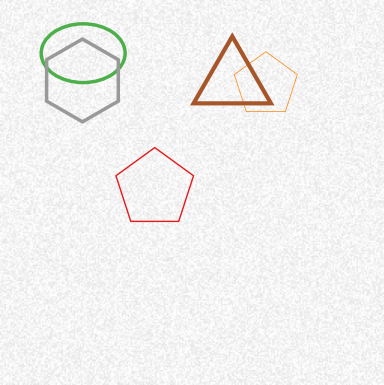[{"shape": "pentagon", "thickness": 1, "radius": 0.53, "center": [0.402, 0.511]}, {"shape": "oval", "thickness": 2.5, "radius": 0.55, "center": [0.216, 0.862]}, {"shape": "pentagon", "thickness": 0.5, "radius": 0.43, "center": [0.69, 0.78]}, {"shape": "triangle", "thickness": 3, "radius": 0.58, "center": [0.603, 0.79]}, {"shape": "hexagon", "thickness": 2.5, "radius": 0.54, "center": [0.214, 0.791]}]